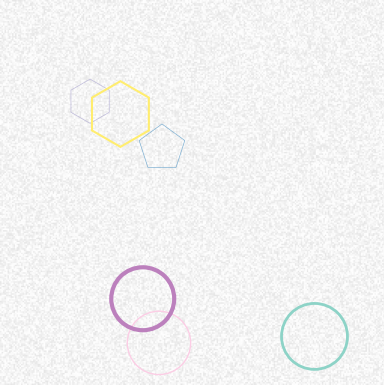[{"shape": "circle", "thickness": 2, "radius": 0.43, "center": [0.817, 0.126]}, {"shape": "hexagon", "thickness": 0.5, "radius": 0.29, "center": [0.234, 0.737]}, {"shape": "pentagon", "thickness": 0.5, "radius": 0.31, "center": [0.421, 0.616]}, {"shape": "circle", "thickness": 1, "radius": 0.41, "center": [0.413, 0.109]}, {"shape": "circle", "thickness": 3, "radius": 0.41, "center": [0.371, 0.224]}, {"shape": "hexagon", "thickness": 1.5, "radius": 0.43, "center": [0.313, 0.704]}]